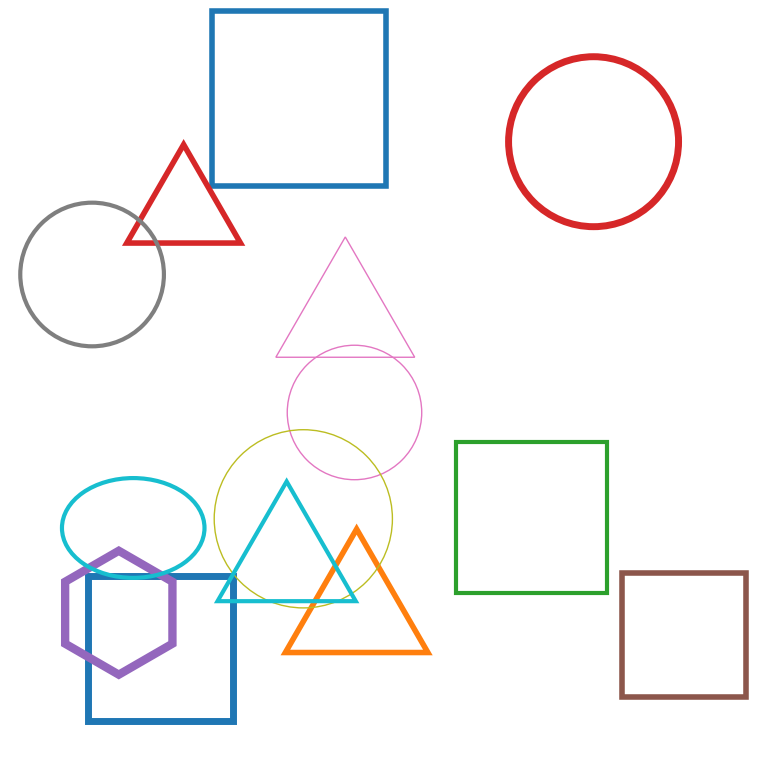[{"shape": "square", "thickness": 2.5, "radius": 0.47, "center": [0.209, 0.158]}, {"shape": "square", "thickness": 2, "radius": 0.57, "center": [0.389, 0.872]}, {"shape": "triangle", "thickness": 2, "radius": 0.53, "center": [0.463, 0.206]}, {"shape": "square", "thickness": 1.5, "radius": 0.49, "center": [0.69, 0.328]}, {"shape": "circle", "thickness": 2.5, "radius": 0.55, "center": [0.771, 0.816]}, {"shape": "triangle", "thickness": 2, "radius": 0.43, "center": [0.238, 0.727]}, {"shape": "hexagon", "thickness": 3, "radius": 0.4, "center": [0.154, 0.204]}, {"shape": "square", "thickness": 2, "radius": 0.4, "center": [0.888, 0.175]}, {"shape": "triangle", "thickness": 0.5, "radius": 0.52, "center": [0.448, 0.588]}, {"shape": "circle", "thickness": 0.5, "radius": 0.44, "center": [0.46, 0.464]}, {"shape": "circle", "thickness": 1.5, "radius": 0.47, "center": [0.12, 0.644]}, {"shape": "circle", "thickness": 0.5, "radius": 0.58, "center": [0.394, 0.326]}, {"shape": "triangle", "thickness": 1.5, "radius": 0.52, "center": [0.372, 0.271]}, {"shape": "oval", "thickness": 1.5, "radius": 0.46, "center": [0.173, 0.314]}]